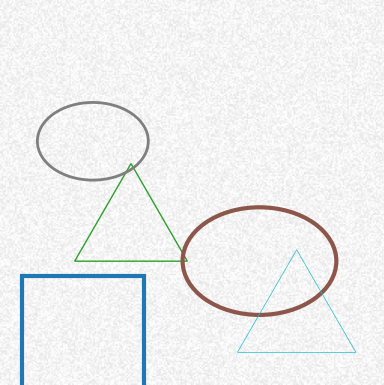[{"shape": "square", "thickness": 3, "radius": 0.79, "center": [0.216, 0.126]}, {"shape": "triangle", "thickness": 1, "radius": 0.84, "center": [0.34, 0.406]}, {"shape": "oval", "thickness": 3, "radius": 1.0, "center": [0.674, 0.322]}, {"shape": "oval", "thickness": 2, "radius": 0.72, "center": [0.241, 0.633]}, {"shape": "triangle", "thickness": 0.5, "radius": 0.89, "center": [0.771, 0.174]}]